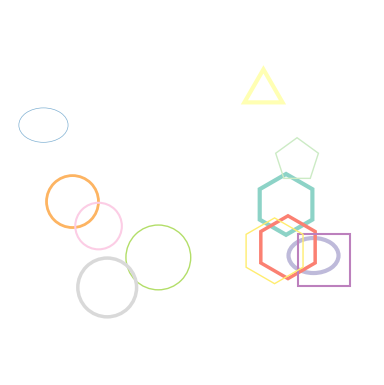[{"shape": "hexagon", "thickness": 3, "radius": 0.4, "center": [0.743, 0.469]}, {"shape": "triangle", "thickness": 3, "radius": 0.29, "center": [0.684, 0.763]}, {"shape": "oval", "thickness": 3, "radius": 0.32, "center": [0.814, 0.336]}, {"shape": "hexagon", "thickness": 2.5, "radius": 0.41, "center": [0.748, 0.358]}, {"shape": "oval", "thickness": 0.5, "radius": 0.32, "center": [0.113, 0.675]}, {"shape": "circle", "thickness": 2, "radius": 0.34, "center": [0.188, 0.476]}, {"shape": "circle", "thickness": 1, "radius": 0.42, "center": [0.411, 0.331]}, {"shape": "circle", "thickness": 1.5, "radius": 0.3, "center": [0.256, 0.413]}, {"shape": "circle", "thickness": 2.5, "radius": 0.38, "center": [0.278, 0.253]}, {"shape": "square", "thickness": 1.5, "radius": 0.34, "center": [0.841, 0.325]}, {"shape": "pentagon", "thickness": 1, "radius": 0.29, "center": [0.772, 0.584]}, {"shape": "hexagon", "thickness": 1, "radius": 0.43, "center": [0.713, 0.349]}]